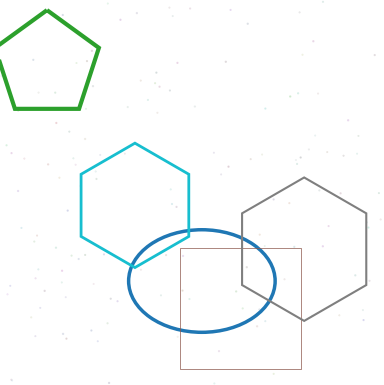[{"shape": "oval", "thickness": 2.5, "radius": 0.95, "center": [0.524, 0.27]}, {"shape": "pentagon", "thickness": 3, "radius": 0.71, "center": [0.122, 0.832]}, {"shape": "square", "thickness": 0.5, "radius": 0.79, "center": [0.624, 0.198]}, {"shape": "hexagon", "thickness": 1.5, "radius": 0.93, "center": [0.79, 0.353]}, {"shape": "hexagon", "thickness": 2, "radius": 0.81, "center": [0.35, 0.467]}]